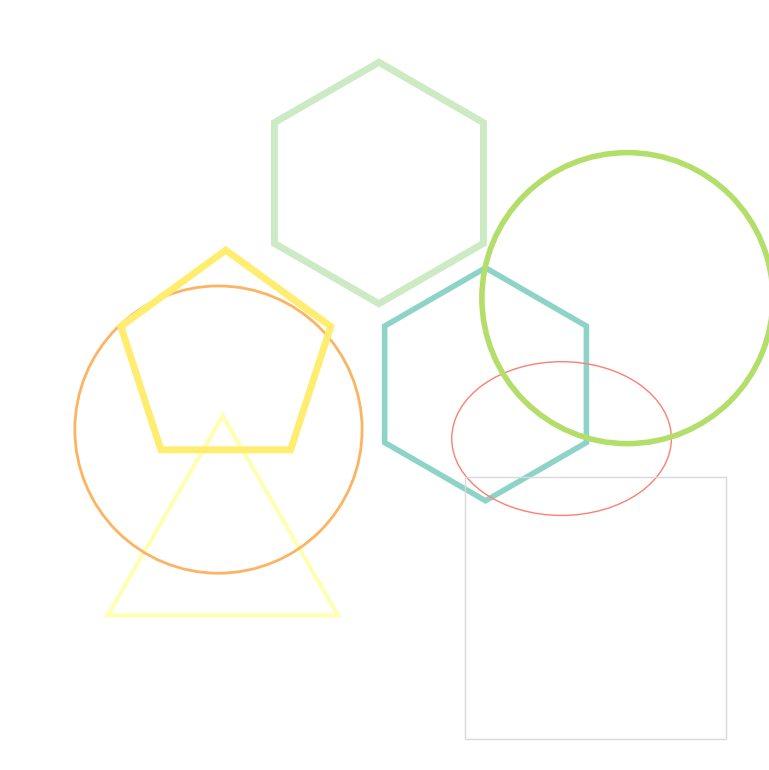[{"shape": "hexagon", "thickness": 2, "radius": 0.76, "center": [0.631, 0.501]}, {"shape": "triangle", "thickness": 1.5, "radius": 0.86, "center": [0.289, 0.287]}, {"shape": "oval", "thickness": 0.5, "radius": 0.71, "center": [0.729, 0.43]}, {"shape": "circle", "thickness": 1, "radius": 0.93, "center": [0.284, 0.442]}, {"shape": "circle", "thickness": 2, "radius": 0.94, "center": [0.815, 0.613]}, {"shape": "square", "thickness": 0.5, "radius": 0.85, "center": [0.773, 0.21]}, {"shape": "hexagon", "thickness": 2.5, "radius": 0.78, "center": [0.492, 0.762]}, {"shape": "pentagon", "thickness": 2.5, "radius": 0.72, "center": [0.293, 0.532]}]